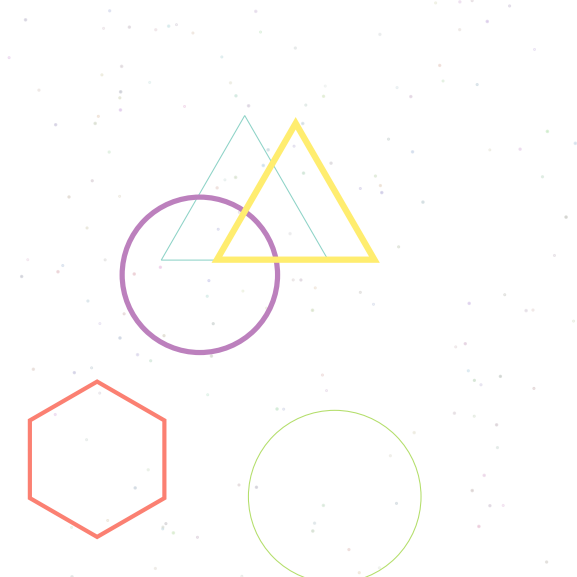[{"shape": "triangle", "thickness": 0.5, "radius": 0.83, "center": [0.424, 0.632]}, {"shape": "hexagon", "thickness": 2, "radius": 0.67, "center": [0.168, 0.204]}, {"shape": "circle", "thickness": 0.5, "radius": 0.75, "center": [0.58, 0.139]}, {"shape": "circle", "thickness": 2.5, "radius": 0.67, "center": [0.346, 0.523]}, {"shape": "triangle", "thickness": 3, "radius": 0.79, "center": [0.512, 0.628]}]